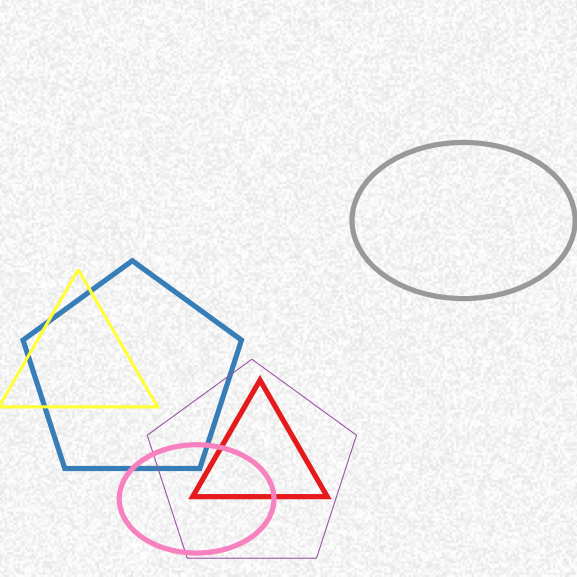[{"shape": "triangle", "thickness": 2.5, "radius": 0.67, "center": [0.45, 0.206]}, {"shape": "pentagon", "thickness": 2.5, "radius": 0.99, "center": [0.229, 0.349]}, {"shape": "pentagon", "thickness": 0.5, "radius": 0.95, "center": [0.436, 0.187]}, {"shape": "triangle", "thickness": 1.5, "radius": 0.79, "center": [0.135, 0.374]}, {"shape": "oval", "thickness": 2.5, "radius": 0.67, "center": [0.34, 0.135]}, {"shape": "oval", "thickness": 2.5, "radius": 0.97, "center": [0.803, 0.617]}]